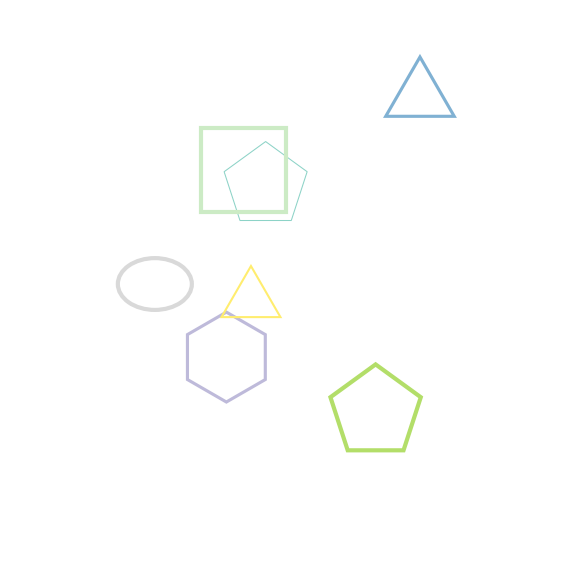[{"shape": "pentagon", "thickness": 0.5, "radius": 0.38, "center": [0.46, 0.678]}, {"shape": "hexagon", "thickness": 1.5, "radius": 0.39, "center": [0.392, 0.381]}, {"shape": "triangle", "thickness": 1.5, "radius": 0.34, "center": [0.727, 0.832]}, {"shape": "pentagon", "thickness": 2, "radius": 0.41, "center": [0.65, 0.286]}, {"shape": "oval", "thickness": 2, "radius": 0.32, "center": [0.268, 0.507]}, {"shape": "square", "thickness": 2, "radius": 0.37, "center": [0.421, 0.705]}, {"shape": "triangle", "thickness": 1, "radius": 0.29, "center": [0.435, 0.48]}]